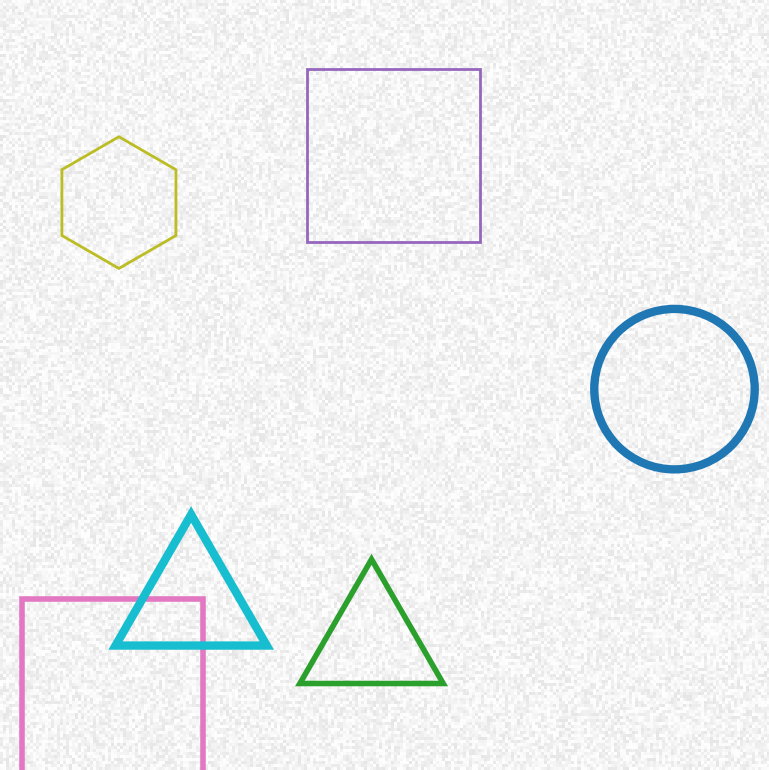[{"shape": "circle", "thickness": 3, "radius": 0.52, "center": [0.876, 0.495]}, {"shape": "triangle", "thickness": 2, "radius": 0.54, "center": [0.483, 0.166]}, {"shape": "square", "thickness": 1, "radius": 0.56, "center": [0.511, 0.798]}, {"shape": "square", "thickness": 2, "radius": 0.59, "center": [0.146, 0.104]}, {"shape": "hexagon", "thickness": 1, "radius": 0.43, "center": [0.154, 0.737]}, {"shape": "triangle", "thickness": 3, "radius": 0.57, "center": [0.248, 0.218]}]